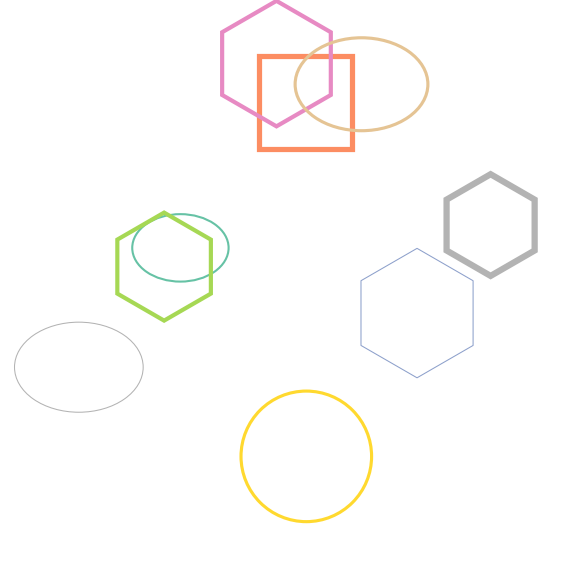[{"shape": "oval", "thickness": 1, "radius": 0.42, "center": [0.312, 0.57]}, {"shape": "square", "thickness": 2.5, "radius": 0.4, "center": [0.529, 0.821]}, {"shape": "hexagon", "thickness": 0.5, "radius": 0.56, "center": [0.722, 0.457]}, {"shape": "hexagon", "thickness": 2, "radius": 0.54, "center": [0.479, 0.889]}, {"shape": "hexagon", "thickness": 2, "radius": 0.47, "center": [0.284, 0.537]}, {"shape": "circle", "thickness": 1.5, "radius": 0.57, "center": [0.53, 0.209]}, {"shape": "oval", "thickness": 1.5, "radius": 0.57, "center": [0.626, 0.853]}, {"shape": "oval", "thickness": 0.5, "radius": 0.56, "center": [0.137, 0.363]}, {"shape": "hexagon", "thickness": 3, "radius": 0.44, "center": [0.85, 0.609]}]